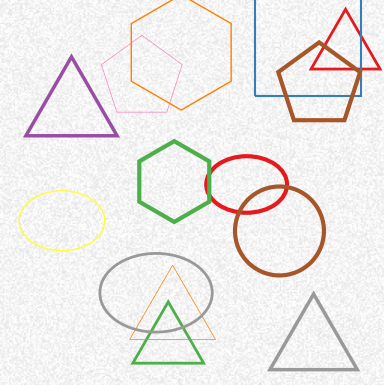[{"shape": "oval", "thickness": 3, "radius": 0.52, "center": [0.641, 0.521]}, {"shape": "triangle", "thickness": 2, "radius": 0.52, "center": [0.898, 0.872]}, {"shape": "square", "thickness": 1.5, "radius": 0.69, "center": [0.8, 0.89]}, {"shape": "hexagon", "thickness": 3, "radius": 0.52, "center": [0.453, 0.528]}, {"shape": "triangle", "thickness": 2, "radius": 0.53, "center": [0.437, 0.11]}, {"shape": "triangle", "thickness": 2.5, "radius": 0.68, "center": [0.186, 0.716]}, {"shape": "triangle", "thickness": 0.5, "radius": 0.64, "center": [0.448, 0.182]}, {"shape": "hexagon", "thickness": 1, "radius": 0.75, "center": [0.471, 0.864]}, {"shape": "oval", "thickness": 1, "radius": 0.56, "center": [0.161, 0.427]}, {"shape": "pentagon", "thickness": 3, "radius": 0.56, "center": [0.829, 0.778]}, {"shape": "circle", "thickness": 3, "radius": 0.58, "center": [0.726, 0.4]}, {"shape": "pentagon", "thickness": 0.5, "radius": 0.55, "center": [0.368, 0.798]}, {"shape": "triangle", "thickness": 2.5, "radius": 0.65, "center": [0.815, 0.105]}, {"shape": "oval", "thickness": 2, "radius": 0.73, "center": [0.405, 0.24]}]